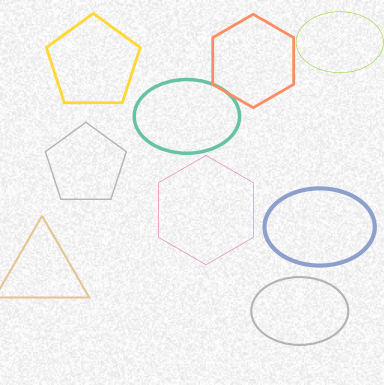[{"shape": "oval", "thickness": 2.5, "radius": 0.68, "center": [0.485, 0.698]}, {"shape": "hexagon", "thickness": 2, "radius": 0.61, "center": [0.658, 0.842]}, {"shape": "oval", "thickness": 3, "radius": 0.72, "center": [0.83, 0.41]}, {"shape": "hexagon", "thickness": 0.5, "radius": 0.71, "center": [0.535, 0.454]}, {"shape": "oval", "thickness": 0.5, "radius": 0.57, "center": [0.883, 0.89]}, {"shape": "pentagon", "thickness": 2, "radius": 0.64, "center": [0.242, 0.837]}, {"shape": "triangle", "thickness": 1.5, "radius": 0.71, "center": [0.109, 0.298]}, {"shape": "oval", "thickness": 1.5, "radius": 0.63, "center": [0.779, 0.192]}, {"shape": "pentagon", "thickness": 1, "radius": 0.55, "center": [0.223, 0.572]}]